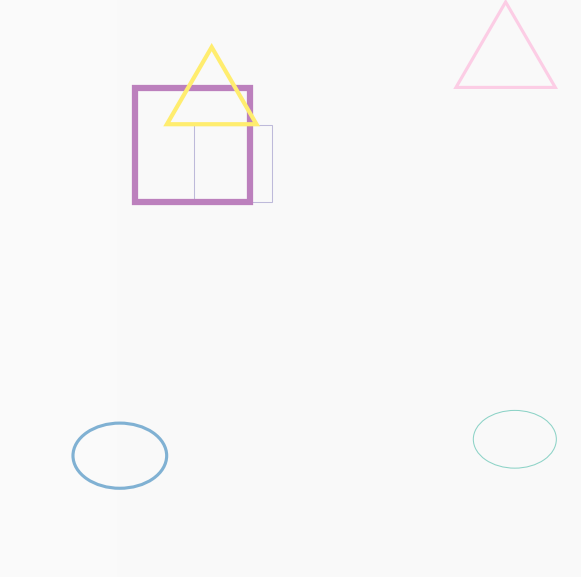[{"shape": "oval", "thickness": 0.5, "radius": 0.36, "center": [0.886, 0.238]}, {"shape": "square", "thickness": 0.5, "radius": 0.33, "center": [0.401, 0.716]}, {"shape": "oval", "thickness": 1.5, "radius": 0.4, "center": [0.206, 0.21]}, {"shape": "triangle", "thickness": 1.5, "radius": 0.49, "center": [0.87, 0.897]}, {"shape": "square", "thickness": 3, "radius": 0.49, "center": [0.332, 0.748]}, {"shape": "triangle", "thickness": 2, "radius": 0.44, "center": [0.364, 0.829]}]